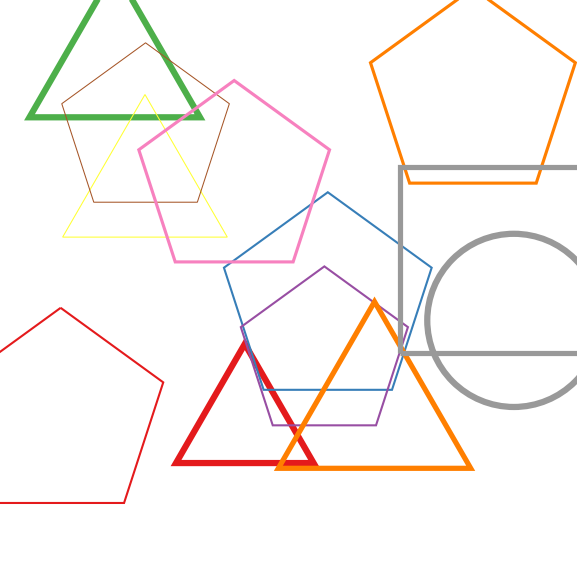[{"shape": "pentagon", "thickness": 1, "radius": 0.93, "center": [0.105, 0.279]}, {"shape": "triangle", "thickness": 3, "radius": 0.69, "center": [0.424, 0.266]}, {"shape": "pentagon", "thickness": 1, "radius": 0.95, "center": [0.568, 0.477]}, {"shape": "triangle", "thickness": 3, "radius": 0.85, "center": [0.199, 0.881]}, {"shape": "pentagon", "thickness": 1, "radius": 0.76, "center": [0.562, 0.386]}, {"shape": "pentagon", "thickness": 1.5, "radius": 0.93, "center": [0.819, 0.833]}, {"shape": "triangle", "thickness": 2.5, "radius": 0.96, "center": [0.649, 0.284]}, {"shape": "triangle", "thickness": 0.5, "radius": 0.82, "center": [0.251, 0.671]}, {"shape": "pentagon", "thickness": 0.5, "radius": 0.76, "center": [0.252, 0.772]}, {"shape": "pentagon", "thickness": 1.5, "radius": 0.87, "center": [0.405, 0.686]}, {"shape": "circle", "thickness": 3, "radius": 0.75, "center": [0.89, 0.444]}, {"shape": "square", "thickness": 2.5, "radius": 0.81, "center": [0.853, 0.549]}]